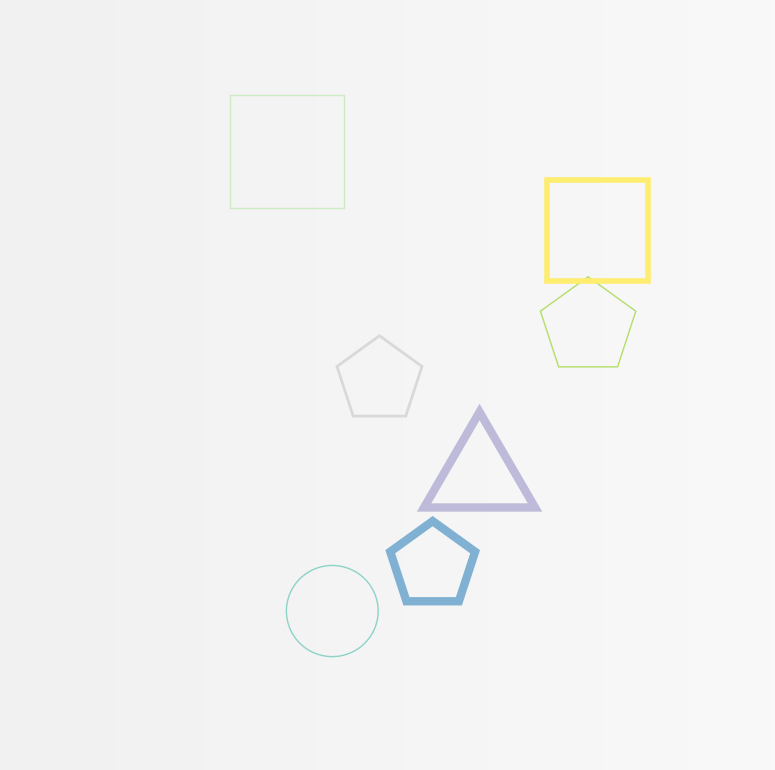[{"shape": "circle", "thickness": 0.5, "radius": 0.3, "center": [0.429, 0.206]}, {"shape": "triangle", "thickness": 3, "radius": 0.41, "center": [0.619, 0.382]}, {"shape": "pentagon", "thickness": 3, "radius": 0.29, "center": [0.558, 0.266]}, {"shape": "pentagon", "thickness": 0.5, "radius": 0.32, "center": [0.759, 0.576]}, {"shape": "pentagon", "thickness": 1, "radius": 0.29, "center": [0.49, 0.506]}, {"shape": "square", "thickness": 0.5, "radius": 0.37, "center": [0.37, 0.804]}, {"shape": "square", "thickness": 2, "radius": 0.33, "center": [0.771, 0.701]}]